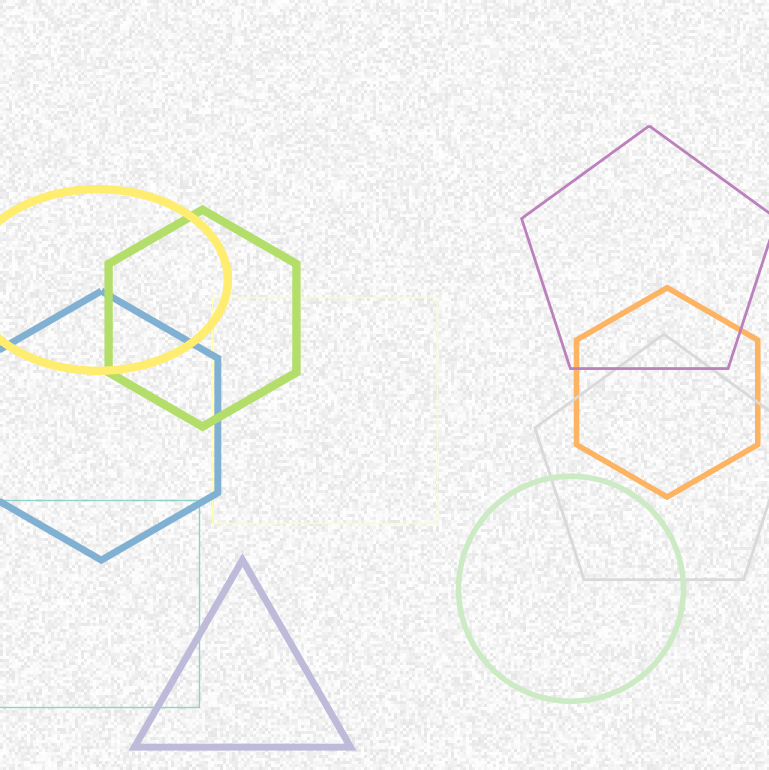[{"shape": "square", "thickness": 0.5, "radius": 0.67, "center": [0.125, 0.216]}, {"shape": "square", "thickness": 0.5, "radius": 0.73, "center": [0.421, 0.468]}, {"shape": "triangle", "thickness": 2.5, "radius": 0.81, "center": [0.315, 0.111]}, {"shape": "hexagon", "thickness": 2.5, "radius": 0.87, "center": [0.132, 0.447]}, {"shape": "hexagon", "thickness": 2, "radius": 0.68, "center": [0.866, 0.49]}, {"shape": "hexagon", "thickness": 3, "radius": 0.7, "center": [0.263, 0.587]}, {"shape": "pentagon", "thickness": 1, "radius": 0.88, "center": [0.862, 0.39]}, {"shape": "pentagon", "thickness": 1, "radius": 0.87, "center": [0.843, 0.662]}, {"shape": "circle", "thickness": 2, "radius": 0.73, "center": [0.742, 0.235]}, {"shape": "oval", "thickness": 3, "radius": 0.84, "center": [0.127, 0.636]}]